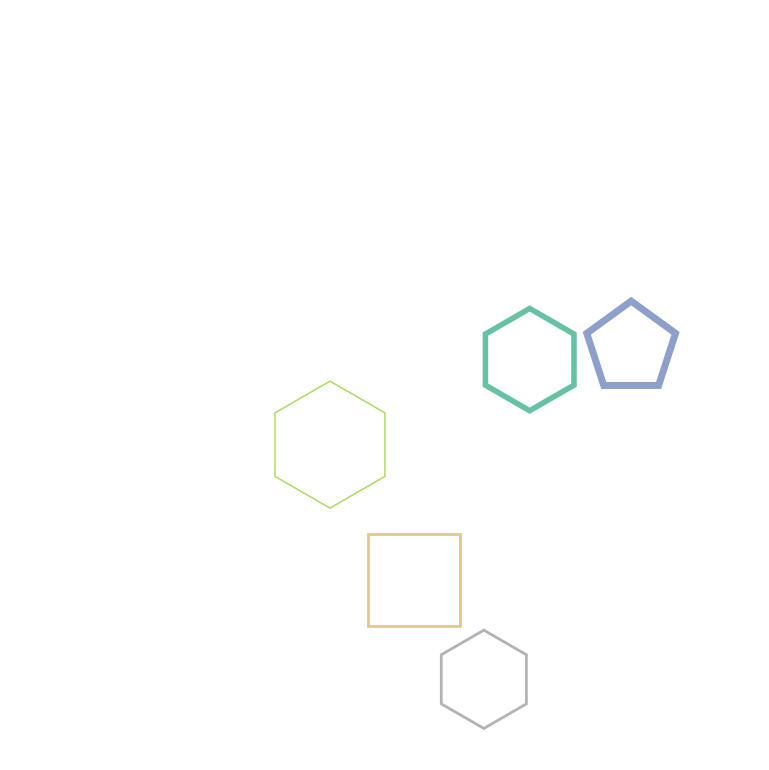[{"shape": "hexagon", "thickness": 2, "radius": 0.33, "center": [0.688, 0.533]}, {"shape": "pentagon", "thickness": 2.5, "radius": 0.3, "center": [0.82, 0.548]}, {"shape": "hexagon", "thickness": 0.5, "radius": 0.41, "center": [0.429, 0.423]}, {"shape": "square", "thickness": 1, "radius": 0.3, "center": [0.538, 0.247]}, {"shape": "hexagon", "thickness": 1, "radius": 0.32, "center": [0.628, 0.118]}]